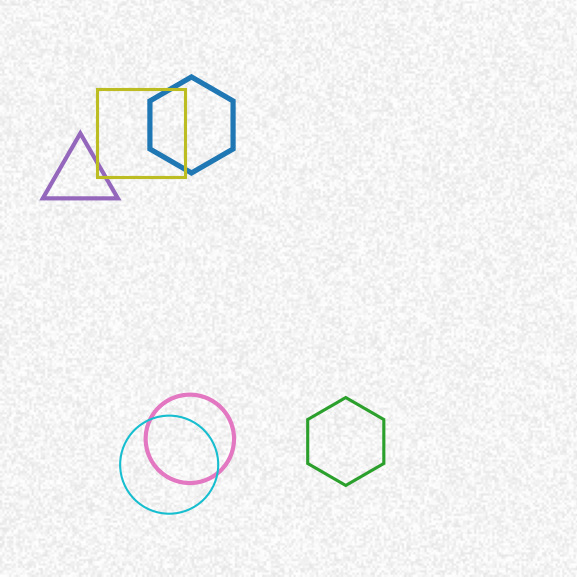[{"shape": "hexagon", "thickness": 2.5, "radius": 0.42, "center": [0.332, 0.783]}, {"shape": "hexagon", "thickness": 1.5, "radius": 0.38, "center": [0.599, 0.235]}, {"shape": "triangle", "thickness": 2, "radius": 0.38, "center": [0.139, 0.693]}, {"shape": "circle", "thickness": 2, "radius": 0.38, "center": [0.329, 0.239]}, {"shape": "square", "thickness": 1.5, "radius": 0.38, "center": [0.244, 0.769]}, {"shape": "circle", "thickness": 1, "radius": 0.42, "center": [0.293, 0.195]}]